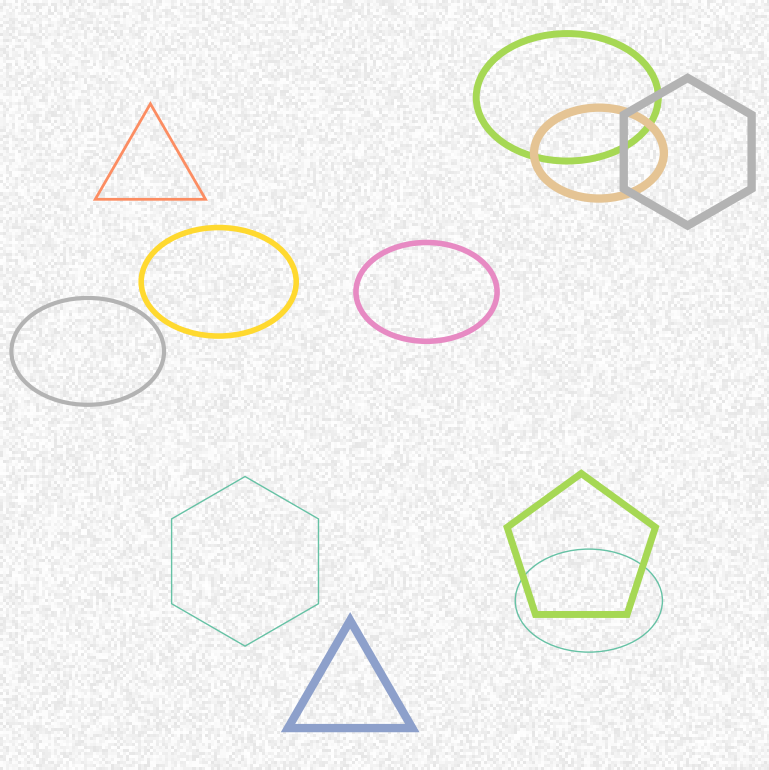[{"shape": "hexagon", "thickness": 0.5, "radius": 0.55, "center": [0.318, 0.271]}, {"shape": "oval", "thickness": 0.5, "radius": 0.48, "center": [0.765, 0.22]}, {"shape": "triangle", "thickness": 1, "radius": 0.41, "center": [0.195, 0.783]}, {"shape": "triangle", "thickness": 3, "radius": 0.47, "center": [0.455, 0.101]}, {"shape": "oval", "thickness": 2, "radius": 0.46, "center": [0.554, 0.621]}, {"shape": "oval", "thickness": 2.5, "radius": 0.59, "center": [0.737, 0.874]}, {"shape": "pentagon", "thickness": 2.5, "radius": 0.51, "center": [0.755, 0.284]}, {"shape": "oval", "thickness": 2, "radius": 0.5, "center": [0.284, 0.634]}, {"shape": "oval", "thickness": 3, "radius": 0.42, "center": [0.778, 0.801]}, {"shape": "hexagon", "thickness": 3, "radius": 0.48, "center": [0.893, 0.803]}, {"shape": "oval", "thickness": 1.5, "radius": 0.5, "center": [0.114, 0.544]}]